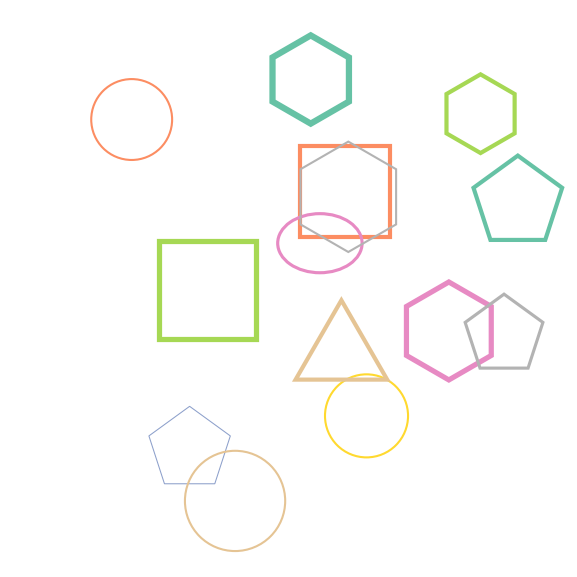[{"shape": "pentagon", "thickness": 2, "radius": 0.4, "center": [0.897, 0.649]}, {"shape": "hexagon", "thickness": 3, "radius": 0.38, "center": [0.538, 0.861]}, {"shape": "circle", "thickness": 1, "radius": 0.35, "center": [0.228, 0.792]}, {"shape": "square", "thickness": 2, "radius": 0.39, "center": [0.597, 0.668]}, {"shape": "pentagon", "thickness": 0.5, "radius": 0.37, "center": [0.328, 0.221]}, {"shape": "hexagon", "thickness": 2.5, "radius": 0.42, "center": [0.777, 0.426]}, {"shape": "oval", "thickness": 1.5, "radius": 0.37, "center": [0.554, 0.578]}, {"shape": "hexagon", "thickness": 2, "radius": 0.34, "center": [0.832, 0.802]}, {"shape": "square", "thickness": 2.5, "radius": 0.42, "center": [0.359, 0.497]}, {"shape": "circle", "thickness": 1, "radius": 0.36, "center": [0.635, 0.279]}, {"shape": "circle", "thickness": 1, "radius": 0.43, "center": [0.407, 0.132]}, {"shape": "triangle", "thickness": 2, "radius": 0.46, "center": [0.591, 0.388]}, {"shape": "hexagon", "thickness": 1, "radius": 0.48, "center": [0.603, 0.658]}, {"shape": "pentagon", "thickness": 1.5, "radius": 0.35, "center": [0.873, 0.419]}]